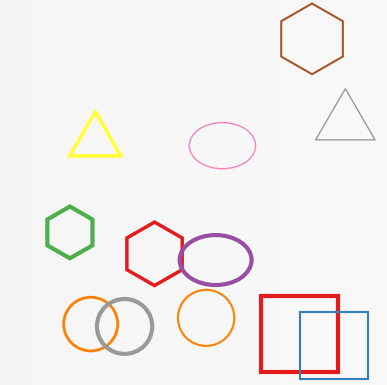[{"shape": "hexagon", "thickness": 2.5, "radius": 0.41, "center": [0.399, 0.341]}, {"shape": "square", "thickness": 3, "radius": 0.49, "center": [0.772, 0.132]}, {"shape": "square", "thickness": 1.5, "radius": 0.44, "center": [0.862, 0.103]}, {"shape": "hexagon", "thickness": 3, "radius": 0.34, "center": [0.18, 0.396]}, {"shape": "oval", "thickness": 3, "radius": 0.46, "center": [0.556, 0.325]}, {"shape": "circle", "thickness": 2, "radius": 0.35, "center": [0.234, 0.158]}, {"shape": "circle", "thickness": 1.5, "radius": 0.36, "center": [0.532, 0.174]}, {"shape": "triangle", "thickness": 2.5, "radius": 0.38, "center": [0.246, 0.633]}, {"shape": "hexagon", "thickness": 1.5, "radius": 0.46, "center": [0.805, 0.899]}, {"shape": "oval", "thickness": 1, "radius": 0.43, "center": [0.574, 0.622]}, {"shape": "triangle", "thickness": 1, "radius": 0.44, "center": [0.891, 0.681]}, {"shape": "circle", "thickness": 3, "radius": 0.36, "center": [0.322, 0.152]}]